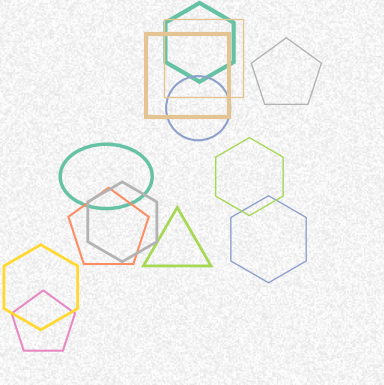[{"shape": "hexagon", "thickness": 3, "radius": 0.51, "center": [0.518, 0.89]}, {"shape": "oval", "thickness": 2.5, "radius": 0.6, "center": [0.276, 0.542]}, {"shape": "pentagon", "thickness": 1.5, "radius": 0.55, "center": [0.282, 0.403]}, {"shape": "circle", "thickness": 1.5, "radius": 0.42, "center": [0.515, 0.719]}, {"shape": "hexagon", "thickness": 1, "radius": 0.57, "center": [0.697, 0.379]}, {"shape": "pentagon", "thickness": 1.5, "radius": 0.43, "center": [0.112, 0.159]}, {"shape": "hexagon", "thickness": 1, "radius": 0.51, "center": [0.648, 0.541]}, {"shape": "triangle", "thickness": 2, "radius": 0.51, "center": [0.46, 0.36]}, {"shape": "hexagon", "thickness": 2, "radius": 0.55, "center": [0.106, 0.254]}, {"shape": "square", "thickness": 3, "radius": 0.54, "center": [0.488, 0.804]}, {"shape": "square", "thickness": 1, "radius": 0.51, "center": [0.529, 0.849]}, {"shape": "hexagon", "thickness": 2, "radius": 0.52, "center": [0.318, 0.424]}, {"shape": "pentagon", "thickness": 1, "radius": 0.48, "center": [0.744, 0.806]}]